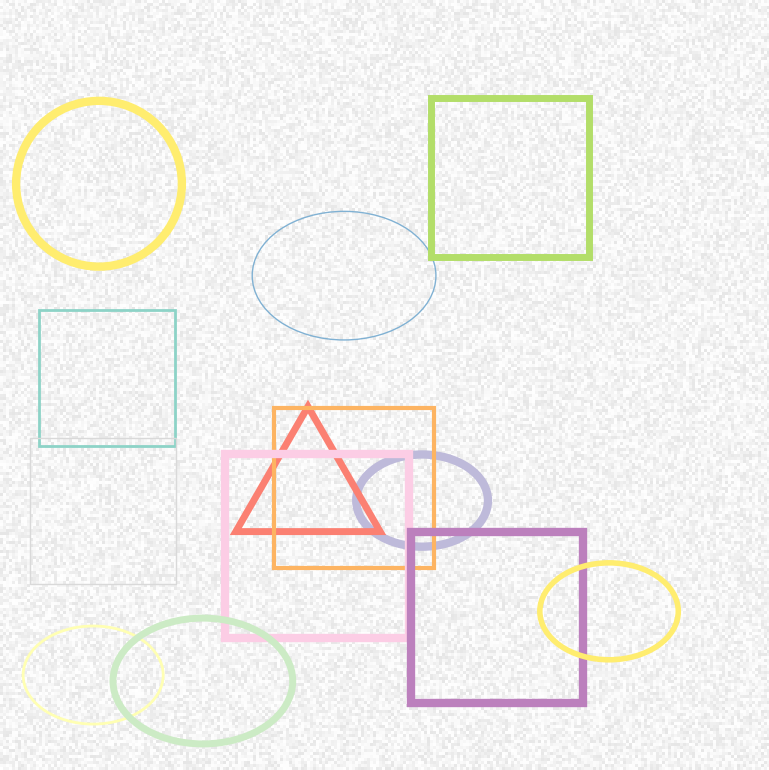[{"shape": "square", "thickness": 1, "radius": 0.44, "center": [0.139, 0.509]}, {"shape": "oval", "thickness": 1, "radius": 0.45, "center": [0.121, 0.123]}, {"shape": "oval", "thickness": 3, "radius": 0.43, "center": [0.548, 0.35]}, {"shape": "triangle", "thickness": 2.5, "radius": 0.54, "center": [0.4, 0.364]}, {"shape": "oval", "thickness": 0.5, "radius": 0.6, "center": [0.447, 0.642]}, {"shape": "square", "thickness": 1.5, "radius": 0.52, "center": [0.46, 0.366]}, {"shape": "square", "thickness": 2.5, "radius": 0.51, "center": [0.663, 0.769]}, {"shape": "square", "thickness": 3, "radius": 0.6, "center": [0.412, 0.291]}, {"shape": "square", "thickness": 0.5, "radius": 0.47, "center": [0.134, 0.336]}, {"shape": "square", "thickness": 3, "radius": 0.56, "center": [0.645, 0.198]}, {"shape": "oval", "thickness": 2.5, "radius": 0.58, "center": [0.263, 0.116]}, {"shape": "oval", "thickness": 2, "radius": 0.45, "center": [0.791, 0.206]}, {"shape": "circle", "thickness": 3, "radius": 0.54, "center": [0.129, 0.761]}]